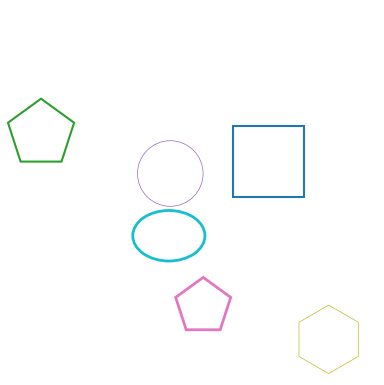[{"shape": "square", "thickness": 1.5, "radius": 0.46, "center": [0.697, 0.581]}, {"shape": "pentagon", "thickness": 1.5, "radius": 0.45, "center": [0.107, 0.653]}, {"shape": "circle", "thickness": 0.5, "radius": 0.43, "center": [0.442, 0.549]}, {"shape": "pentagon", "thickness": 2, "radius": 0.38, "center": [0.528, 0.204]}, {"shape": "hexagon", "thickness": 0.5, "radius": 0.44, "center": [0.854, 0.119]}, {"shape": "oval", "thickness": 2, "radius": 0.47, "center": [0.439, 0.388]}]